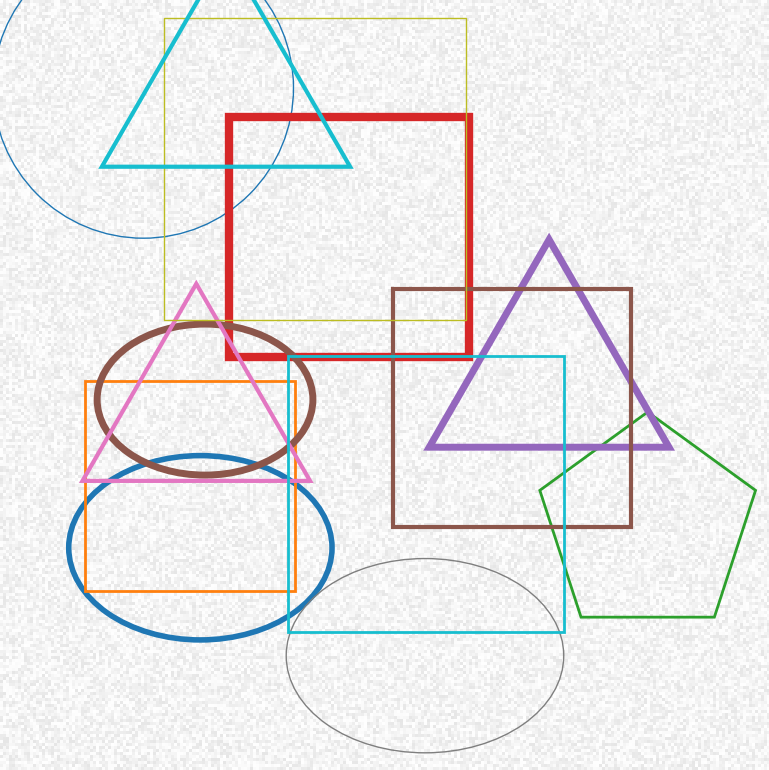[{"shape": "circle", "thickness": 0.5, "radius": 0.98, "center": [0.186, 0.886]}, {"shape": "oval", "thickness": 2, "radius": 0.85, "center": [0.26, 0.289]}, {"shape": "square", "thickness": 1, "radius": 0.68, "center": [0.247, 0.369]}, {"shape": "pentagon", "thickness": 1, "radius": 0.74, "center": [0.841, 0.318]}, {"shape": "square", "thickness": 3, "radius": 0.78, "center": [0.453, 0.692]}, {"shape": "triangle", "thickness": 2.5, "radius": 0.9, "center": [0.713, 0.509]}, {"shape": "oval", "thickness": 2.5, "radius": 0.7, "center": [0.266, 0.481]}, {"shape": "square", "thickness": 1.5, "radius": 0.77, "center": [0.665, 0.47]}, {"shape": "triangle", "thickness": 1.5, "radius": 0.85, "center": [0.255, 0.461]}, {"shape": "oval", "thickness": 0.5, "radius": 0.9, "center": [0.552, 0.148]}, {"shape": "square", "thickness": 0.5, "radius": 0.98, "center": [0.409, 0.78]}, {"shape": "triangle", "thickness": 1.5, "radius": 0.93, "center": [0.293, 0.877]}, {"shape": "square", "thickness": 1, "radius": 0.9, "center": [0.554, 0.359]}]